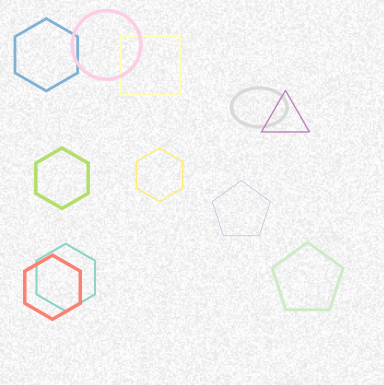[{"shape": "hexagon", "thickness": 1.5, "radius": 0.44, "center": [0.171, 0.279]}, {"shape": "square", "thickness": 1.5, "radius": 0.39, "center": [0.391, 0.829]}, {"shape": "pentagon", "thickness": 0.5, "radius": 0.4, "center": [0.627, 0.452]}, {"shape": "hexagon", "thickness": 2.5, "radius": 0.42, "center": [0.136, 0.254]}, {"shape": "hexagon", "thickness": 2, "radius": 0.47, "center": [0.12, 0.858]}, {"shape": "hexagon", "thickness": 2.5, "radius": 0.39, "center": [0.161, 0.537]}, {"shape": "circle", "thickness": 2.5, "radius": 0.45, "center": [0.277, 0.883]}, {"shape": "oval", "thickness": 2.5, "radius": 0.36, "center": [0.673, 0.721]}, {"shape": "triangle", "thickness": 1, "radius": 0.36, "center": [0.741, 0.693]}, {"shape": "pentagon", "thickness": 2, "radius": 0.48, "center": [0.799, 0.274]}, {"shape": "hexagon", "thickness": 1, "radius": 0.35, "center": [0.414, 0.546]}]